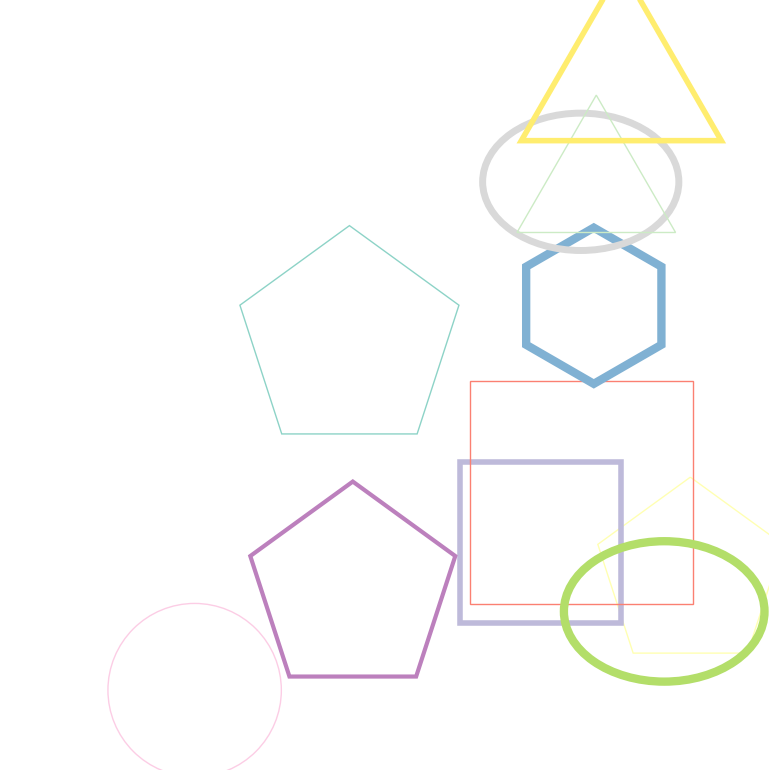[{"shape": "pentagon", "thickness": 0.5, "radius": 0.75, "center": [0.454, 0.557]}, {"shape": "pentagon", "thickness": 0.5, "radius": 0.63, "center": [0.897, 0.254]}, {"shape": "square", "thickness": 2, "radius": 0.52, "center": [0.702, 0.296]}, {"shape": "square", "thickness": 0.5, "radius": 0.72, "center": [0.755, 0.361]}, {"shape": "hexagon", "thickness": 3, "radius": 0.51, "center": [0.771, 0.603]}, {"shape": "oval", "thickness": 3, "radius": 0.65, "center": [0.863, 0.206]}, {"shape": "circle", "thickness": 0.5, "radius": 0.56, "center": [0.253, 0.104]}, {"shape": "oval", "thickness": 2.5, "radius": 0.64, "center": [0.754, 0.764]}, {"shape": "pentagon", "thickness": 1.5, "radius": 0.7, "center": [0.458, 0.235]}, {"shape": "triangle", "thickness": 0.5, "radius": 0.59, "center": [0.774, 0.758]}, {"shape": "triangle", "thickness": 2, "radius": 0.75, "center": [0.807, 0.892]}]